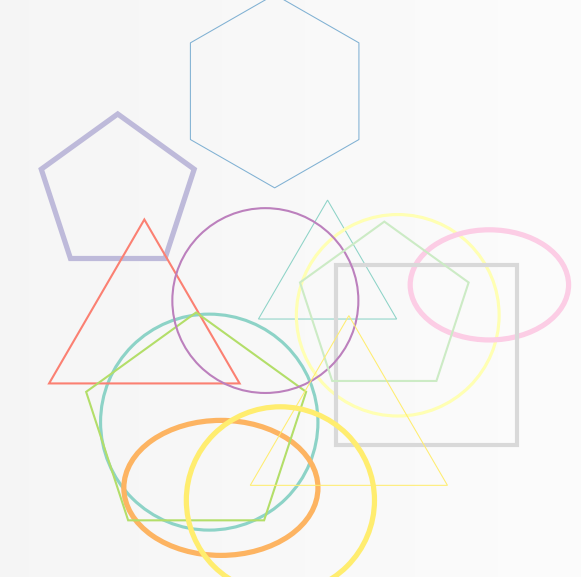[{"shape": "triangle", "thickness": 0.5, "radius": 0.69, "center": [0.564, 0.515]}, {"shape": "circle", "thickness": 1.5, "radius": 0.93, "center": [0.36, 0.268]}, {"shape": "circle", "thickness": 1.5, "radius": 0.87, "center": [0.684, 0.453]}, {"shape": "pentagon", "thickness": 2.5, "radius": 0.69, "center": [0.203, 0.663]}, {"shape": "triangle", "thickness": 1, "radius": 0.95, "center": [0.248, 0.43]}, {"shape": "hexagon", "thickness": 0.5, "radius": 0.84, "center": [0.473, 0.841]}, {"shape": "oval", "thickness": 2.5, "radius": 0.83, "center": [0.38, 0.154]}, {"shape": "pentagon", "thickness": 1, "radius": 0.99, "center": [0.337, 0.259]}, {"shape": "oval", "thickness": 2.5, "radius": 0.68, "center": [0.842, 0.506]}, {"shape": "square", "thickness": 2, "radius": 0.78, "center": [0.734, 0.385]}, {"shape": "circle", "thickness": 1, "radius": 0.8, "center": [0.457, 0.479]}, {"shape": "pentagon", "thickness": 1, "radius": 0.76, "center": [0.661, 0.463]}, {"shape": "triangle", "thickness": 0.5, "radius": 0.98, "center": [0.6, 0.257]}, {"shape": "circle", "thickness": 2.5, "radius": 0.81, "center": [0.482, 0.133]}]